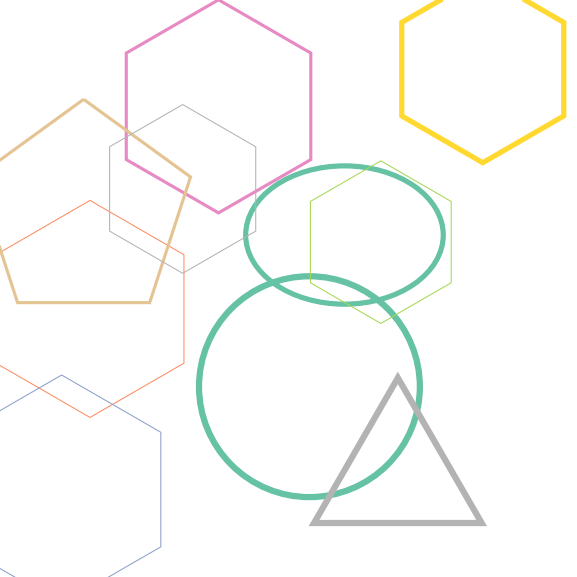[{"shape": "circle", "thickness": 3, "radius": 0.96, "center": [0.536, 0.33]}, {"shape": "oval", "thickness": 2.5, "radius": 0.86, "center": [0.596, 0.592]}, {"shape": "hexagon", "thickness": 0.5, "radius": 0.94, "center": [0.156, 0.464]}, {"shape": "hexagon", "thickness": 0.5, "radius": 0.99, "center": [0.107, 0.151]}, {"shape": "hexagon", "thickness": 1.5, "radius": 0.92, "center": [0.378, 0.815]}, {"shape": "hexagon", "thickness": 0.5, "radius": 0.7, "center": [0.659, 0.58]}, {"shape": "hexagon", "thickness": 2.5, "radius": 0.81, "center": [0.836, 0.879]}, {"shape": "pentagon", "thickness": 1.5, "radius": 0.97, "center": [0.145, 0.633]}, {"shape": "hexagon", "thickness": 0.5, "radius": 0.73, "center": [0.316, 0.672]}, {"shape": "triangle", "thickness": 3, "radius": 0.84, "center": [0.689, 0.177]}]